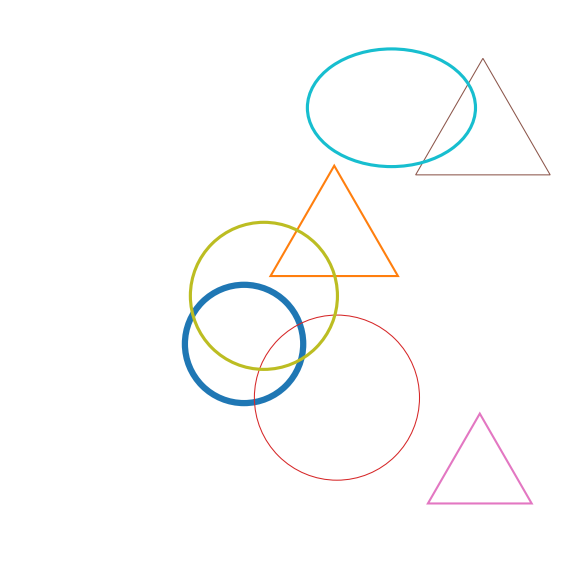[{"shape": "circle", "thickness": 3, "radius": 0.51, "center": [0.423, 0.404]}, {"shape": "triangle", "thickness": 1, "radius": 0.64, "center": [0.579, 0.585]}, {"shape": "circle", "thickness": 0.5, "radius": 0.71, "center": [0.583, 0.311]}, {"shape": "triangle", "thickness": 0.5, "radius": 0.67, "center": [0.836, 0.764]}, {"shape": "triangle", "thickness": 1, "radius": 0.52, "center": [0.831, 0.179]}, {"shape": "circle", "thickness": 1.5, "radius": 0.64, "center": [0.457, 0.487]}, {"shape": "oval", "thickness": 1.5, "radius": 0.73, "center": [0.678, 0.813]}]